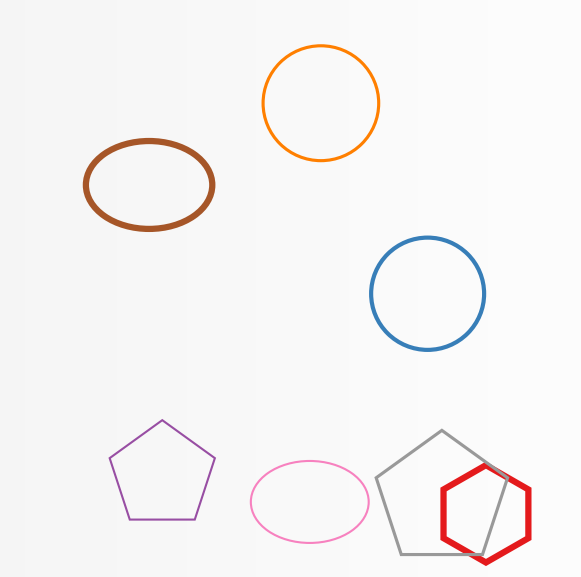[{"shape": "hexagon", "thickness": 3, "radius": 0.42, "center": [0.836, 0.109]}, {"shape": "circle", "thickness": 2, "radius": 0.49, "center": [0.736, 0.49]}, {"shape": "pentagon", "thickness": 1, "radius": 0.48, "center": [0.279, 0.176]}, {"shape": "circle", "thickness": 1.5, "radius": 0.5, "center": [0.552, 0.82]}, {"shape": "oval", "thickness": 3, "radius": 0.54, "center": [0.257, 0.679]}, {"shape": "oval", "thickness": 1, "radius": 0.51, "center": [0.533, 0.13]}, {"shape": "pentagon", "thickness": 1.5, "radius": 0.59, "center": [0.76, 0.135]}]